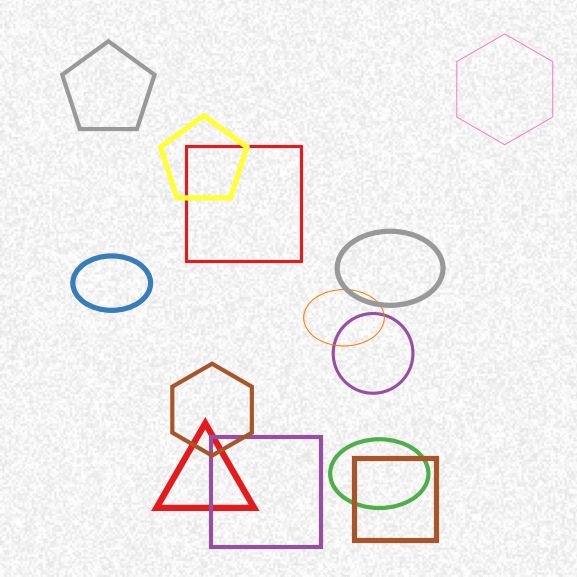[{"shape": "square", "thickness": 1.5, "radius": 0.5, "center": [0.422, 0.646]}, {"shape": "triangle", "thickness": 3, "radius": 0.49, "center": [0.355, 0.169]}, {"shape": "oval", "thickness": 2.5, "radius": 0.34, "center": [0.193, 0.509]}, {"shape": "oval", "thickness": 2, "radius": 0.43, "center": [0.657, 0.179]}, {"shape": "square", "thickness": 2, "radius": 0.48, "center": [0.46, 0.147]}, {"shape": "circle", "thickness": 1.5, "radius": 0.35, "center": [0.646, 0.387]}, {"shape": "oval", "thickness": 0.5, "radius": 0.35, "center": [0.596, 0.449]}, {"shape": "pentagon", "thickness": 2.5, "radius": 0.39, "center": [0.353, 0.72]}, {"shape": "hexagon", "thickness": 2, "radius": 0.4, "center": [0.367, 0.29]}, {"shape": "square", "thickness": 2.5, "radius": 0.35, "center": [0.684, 0.136]}, {"shape": "hexagon", "thickness": 0.5, "radius": 0.48, "center": [0.874, 0.844]}, {"shape": "pentagon", "thickness": 2, "radius": 0.42, "center": [0.188, 0.844]}, {"shape": "oval", "thickness": 2.5, "radius": 0.46, "center": [0.676, 0.535]}]